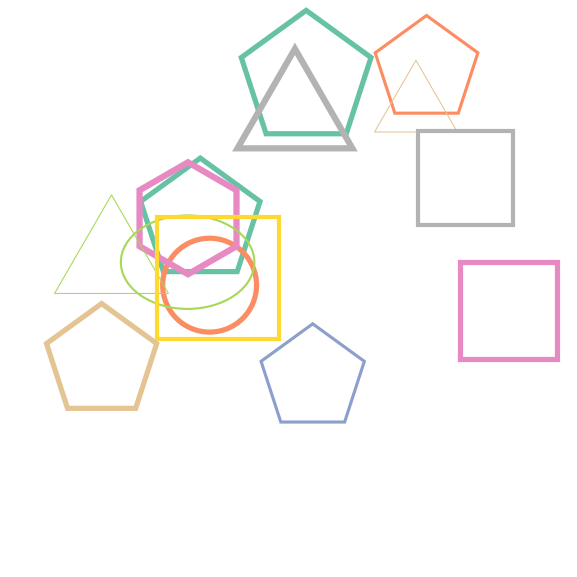[{"shape": "pentagon", "thickness": 2.5, "radius": 0.54, "center": [0.347, 0.617]}, {"shape": "pentagon", "thickness": 2.5, "radius": 0.59, "center": [0.53, 0.863]}, {"shape": "circle", "thickness": 2.5, "radius": 0.41, "center": [0.363, 0.505]}, {"shape": "pentagon", "thickness": 1.5, "radius": 0.47, "center": [0.739, 0.879]}, {"shape": "pentagon", "thickness": 1.5, "radius": 0.47, "center": [0.541, 0.344]}, {"shape": "square", "thickness": 2.5, "radius": 0.42, "center": [0.881, 0.462]}, {"shape": "hexagon", "thickness": 3, "radius": 0.48, "center": [0.326, 0.621]}, {"shape": "oval", "thickness": 1, "radius": 0.58, "center": [0.325, 0.545]}, {"shape": "triangle", "thickness": 0.5, "radius": 0.57, "center": [0.193, 0.548]}, {"shape": "square", "thickness": 2, "radius": 0.53, "center": [0.378, 0.518]}, {"shape": "pentagon", "thickness": 2.5, "radius": 0.5, "center": [0.176, 0.373]}, {"shape": "triangle", "thickness": 0.5, "radius": 0.41, "center": [0.72, 0.812]}, {"shape": "square", "thickness": 2, "radius": 0.41, "center": [0.806, 0.691]}, {"shape": "triangle", "thickness": 3, "radius": 0.57, "center": [0.511, 0.8]}]